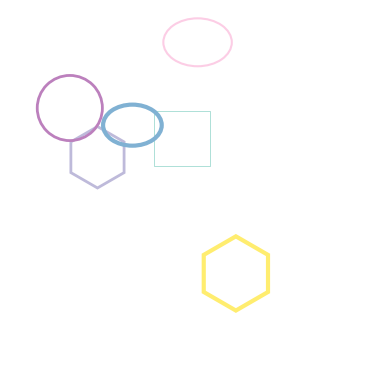[{"shape": "square", "thickness": 0.5, "radius": 0.36, "center": [0.473, 0.641]}, {"shape": "hexagon", "thickness": 2, "radius": 0.4, "center": [0.253, 0.592]}, {"shape": "oval", "thickness": 3, "radius": 0.38, "center": [0.344, 0.675]}, {"shape": "oval", "thickness": 1.5, "radius": 0.44, "center": [0.513, 0.89]}, {"shape": "circle", "thickness": 2, "radius": 0.42, "center": [0.181, 0.719]}, {"shape": "hexagon", "thickness": 3, "radius": 0.48, "center": [0.613, 0.29]}]